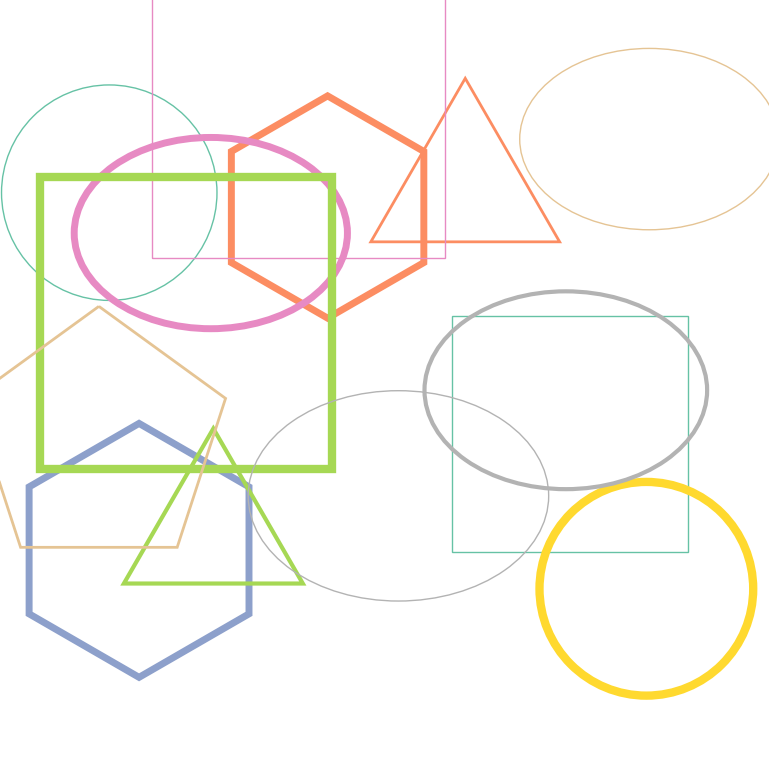[{"shape": "square", "thickness": 0.5, "radius": 0.77, "center": [0.74, 0.437]}, {"shape": "circle", "thickness": 0.5, "radius": 0.7, "center": [0.142, 0.75]}, {"shape": "triangle", "thickness": 1, "radius": 0.71, "center": [0.604, 0.757]}, {"shape": "hexagon", "thickness": 2.5, "radius": 0.72, "center": [0.425, 0.731]}, {"shape": "hexagon", "thickness": 2.5, "radius": 0.82, "center": [0.181, 0.285]}, {"shape": "square", "thickness": 0.5, "radius": 0.95, "center": [0.388, 0.855]}, {"shape": "oval", "thickness": 2.5, "radius": 0.89, "center": [0.274, 0.697]}, {"shape": "square", "thickness": 3, "radius": 0.95, "center": [0.241, 0.58]}, {"shape": "triangle", "thickness": 1.5, "radius": 0.67, "center": [0.277, 0.309]}, {"shape": "circle", "thickness": 3, "radius": 0.69, "center": [0.839, 0.235]}, {"shape": "pentagon", "thickness": 1, "radius": 0.86, "center": [0.128, 0.429]}, {"shape": "oval", "thickness": 0.5, "radius": 0.84, "center": [0.843, 0.819]}, {"shape": "oval", "thickness": 0.5, "radius": 0.98, "center": [0.517, 0.356]}, {"shape": "oval", "thickness": 1.5, "radius": 0.92, "center": [0.735, 0.493]}]